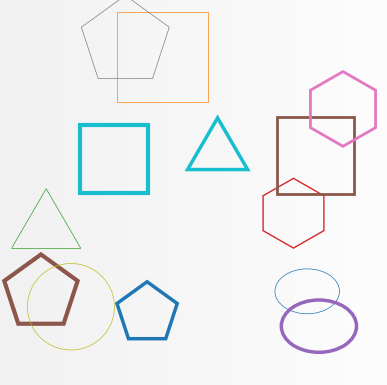[{"shape": "oval", "thickness": 0.5, "radius": 0.42, "center": [0.793, 0.243]}, {"shape": "pentagon", "thickness": 2.5, "radius": 0.41, "center": [0.38, 0.186]}, {"shape": "square", "thickness": 0.5, "radius": 0.58, "center": [0.419, 0.851]}, {"shape": "triangle", "thickness": 0.5, "radius": 0.52, "center": [0.119, 0.407]}, {"shape": "hexagon", "thickness": 1, "radius": 0.45, "center": [0.757, 0.446]}, {"shape": "oval", "thickness": 2.5, "radius": 0.49, "center": [0.823, 0.153]}, {"shape": "pentagon", "thickness": 3, "radius": 0.5, "center": [0.106, 0.24]}, {"shape": "square", "thickness": 2, "radius": 0.5, "center": [0.814, 0.596]}, {"shape": "hexagon", "thickness": 2, "radius": 0.49, "center": [0.885, 0.717]}, {"shape": "pentagon", "thickness": 0.5, "radius": 0.6, "center": [0.323, 0.892]}, {"shape": "circle", "thickness": 0.5, "radius": 0.56, "center": [0.183, 0.203]}, {"shape": "square", "thickness": 3, "radius": 0.44, "center": [0.294, 0.587]}, {"shape": "triangle", "thickness": 2.5, "radius": 0.45, "center": [0.562, 0.604]}]